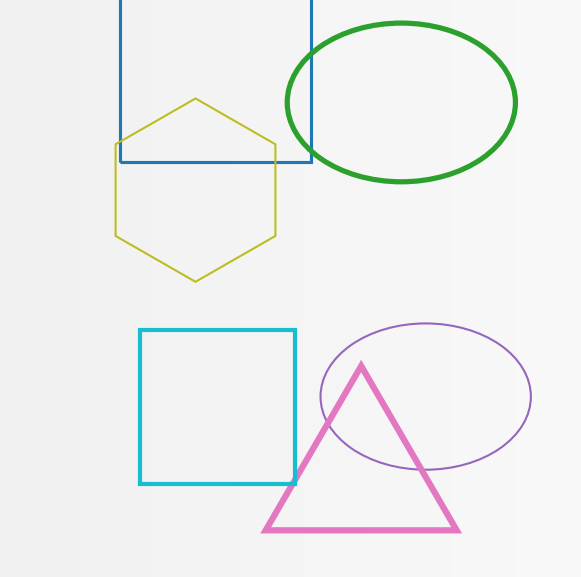[{"shape": "square", "thickness": 1.5, "radius": 0.82, "center": [0.371, 0.884]}, {"shape": "oval", "thickness": 2.5, "radius": 0.98, "center": [0.69, 0.822]}, {"shape": "oval", "thickness": 1, "radius": 0.9, "center": [0.732, 0.312]}, {"shape": "triangle", "thickness": 3, "radius": 0.95, "center": [0.621, 0.176]}, {"shape": "hexagon", "thickness": 1, "radius": 0.79, "center": [0.336, 0.67]}, {"shape": "square", "thickness": 2, "radius": 0.67, "center": [0.374, 0.295]}]